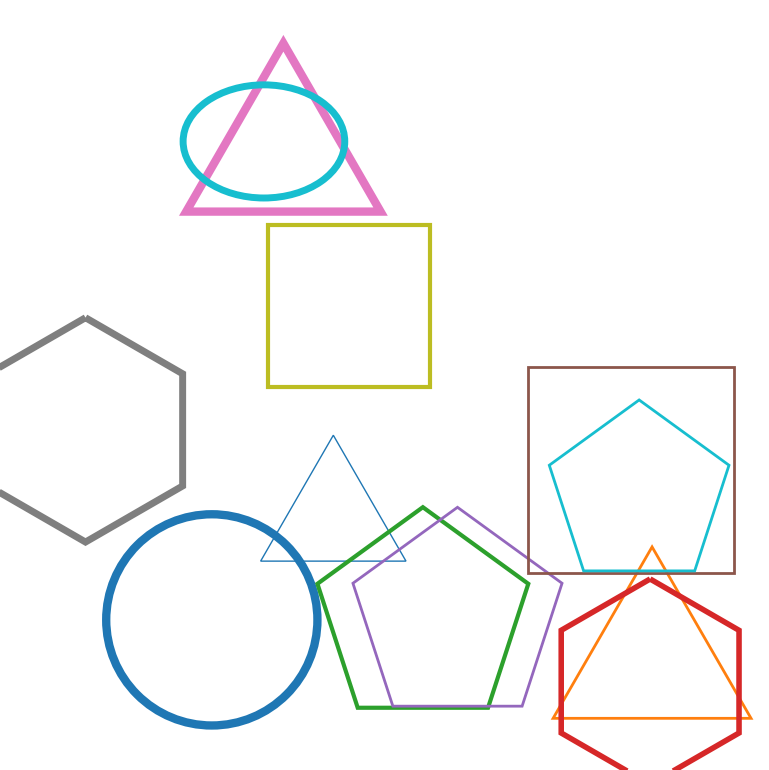[{"shape": "triangle", "thickness": 0.5, "radius": 0.54, "center": [0.433, 0.326]}, {"shape": "circle", "thickness": 3, "radius": 0.69, "center": [0.275, 0.195]}, {"shape": "triangle", "thickness": 1, "radius": 0.74, "center": [0.847, 0.141]}, {"shape": "pentagon", "thickness": 1.5, "radius": 0.72, "center": [0.549, 0.197]}, {"shape": "hexagon", "thickness": 2, "radius": 0.67, "center": [0.844, 0.115]}, {"shape": "pentagon", "thickness": 1, "radius": 0.71, "center": [0.594, 0.198]}, {"shape": "square", "thickness": 1, "radius": 0.67, "center": [0.82, 0.39]}, {"shape": "triangle", "thickness": 3, "radius": 0.73, "center": [0.368, 0.798]}, {"shape": "hexagon", "thickness": 2.5, "radius": 0.73, "center": [0.111, 0.442]}, {"shape": "square", "thickness": 1.5, "radius": 0.52, "center": [0.453, 0.603]}, {"shape": "pentagon", "thickness": 1, "radius": 0.61, "center": [0.83, 0.358]}, {"shape": "oval", "thickness": 2.5, "radius": 0.52, "center": [0.343, 0.816]}]